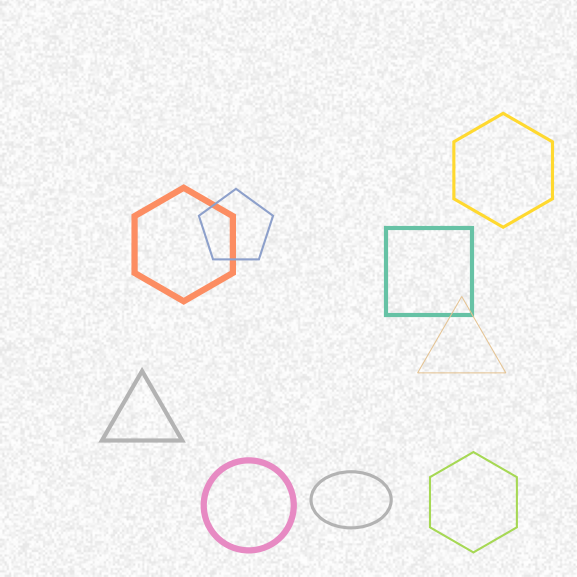[{"shape": "square", "thickness": 2, "radius": 0.37, "center": [0.743, 0.529]}, {"shape": "hexagon", "thickness": 3, "radius": 0.49, "center": [0.318, 0.576]}, {"shape": "pentagon", "thickness": 1, "radius": 0.34, "center": [0.409, 0.605]}, {"shape": "circle", "thickness": 3, "radius": 0.39, "center": [0.431, 0.124]}, {"shape": "hexagon", "thickness": 1, "radius": 0.43, "center": [0.82, 0.129]}, {"shape": "hexagon", "thickness": 1.5, "radius": 0.49, "center": [0.871, 0.704]}, {"shape": "triangle", "thickness": 0.5, "radius": 0.44, "center": [0.8, 0.398]}, {"shape": "oval", "thickness": 1.5, "radius": 0.35, "center": [0.608, 0.134]}, {"shape": "triangle", "thickness": 2, "radius": 0.4, "center": [0.246, 0.276]}]